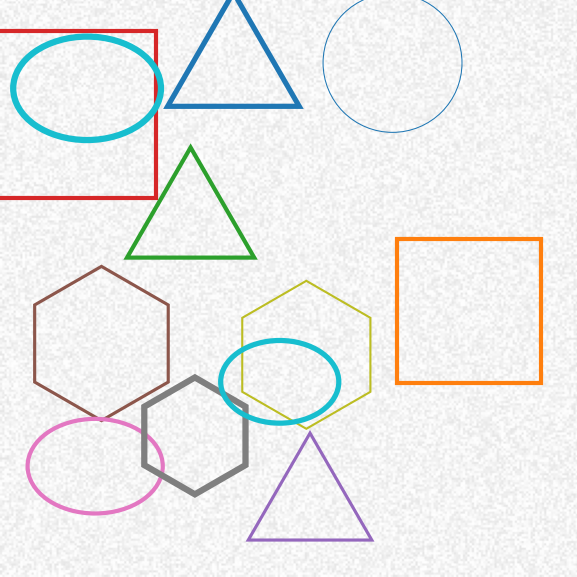[{"shape": "triangle", "thickness": 2.5, "radius": 0.66, "center": [0.404, 0.881]}, {"shape": "circle", "thickness": 0.5, "radius": 0.6, "center": [0.68, 0.89]}, {"shape": "square", "thickness": 2, "radius": 0.62, "center": [0.812, 0.46]}, {"shape": "triangle", "thickness": 2, "radius": 0.64, "center": [0.33, 0.617]}, {"shape": "square", "thickness": 2, "radius": 0.72, "center": [0.124, 0.801]}, {"shape": "triangle", "thickness": 1.5, "radius": 0.62, "center": [0.537, 0.126]}, {"shape": "hexagon", "thickness": 1.5, "radius": 0.67, "center": [0.176, 0.404]}, {"shape": "oval", "thickness": 2, "radius": 0.59, "center": [0.165, 0.192]}, {"shape": "hexagon", "thickness": 3, "radius": 0.51, "center": [0.337, 0.244]}, {"shape": "hexagon", "thickness": 1, "radius": 0.64, "center": [0.53, 0.385]}, {"shape": "oval", "thickness": 3, "radius": 0.64, "center": [0.151, 0.846]}, {"shape": "oval", "thickness": 2.5, "radius": 0.51, "center": [0.484, 0.338]}]